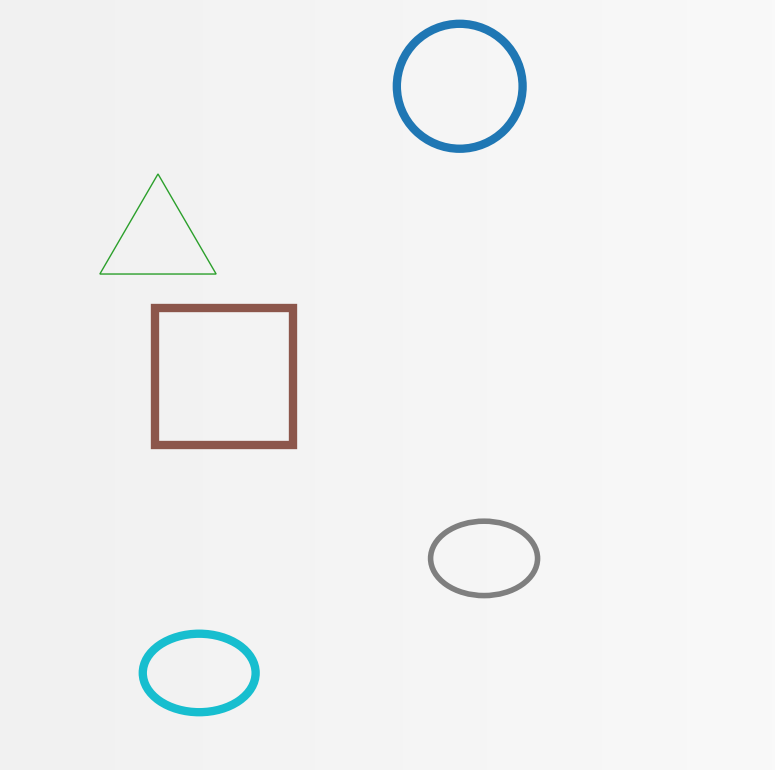[{"shape": "circle", "thickness": 3, "radius": 0.41, "center": [0.593, 0.888]}, {"shape": "triangle", "thickness": 0.5, "radius": 0.43, "center": [0.204, 0.687]}, {"shape": "square", "thickness": 3, "radius": 0.44, "center": [0.289, 0.511]}, {"shape": "oval", "thickness": 2, "radius": 0.35, "center": [0.625, 0.275]}, {"shape": "oval", "thickness": 3, "radius": 0.36, "center": [0.257, 0.126]}]